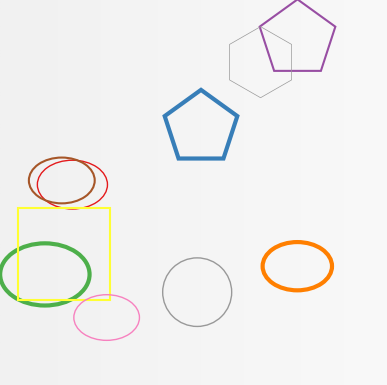[{"shape": "oval", "thickness": 1, "radius": 0.45, "center": [0.187, 0.521]}, {"shape": "pentagon", "thickness": 3, "radius": 0.49, "center": [0.519, 0.668]}, {"shape": "oval", "thickness": 3, "radius": 0.58, "center": [0.116, 0.287]}, {"shape": "pentagon", "thickness": 1.5, "radius": 0.51, "center": [0.768, 0.899]}, {"shape": "oval", "thickness": 3, "radius": 0.45, "center": [0.767, 0.309]}, {"shape": "square", "thickness": 1.5, "radius": 0.6, "center": [0.165, 0.34]}, {"shape": "oval", "thickness": 1.5, "radius": 0.42, "center": [0.159, 0.531]}, {"shape": "oval", "thickness": 1, "radius": 0.42, "center": [0.275, 0.175]}, {"shape": "hexagon", "thickness": 0.5, "radius": 0.46, "center": [0.672, 0.839]}, {"shape": "circle", "thickness": 1, "radius": 0.45, "center": [0.509, 0.241]}]